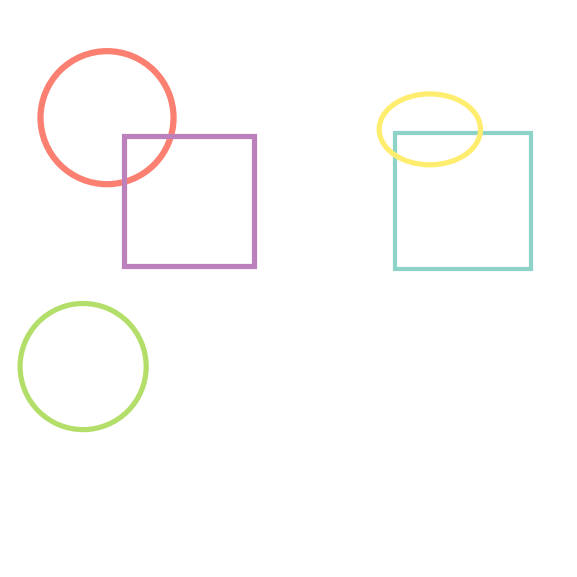[{"shape": "square", "thickness": 2, "radius": 0.59, "center": [0.802, 0.65]}, {"shape": "circle", "thickness": 3, "radius": 0.58, "center": [0.185, 0.795]}, {"shape": "circle", "thickness": 2.5, "radius": 0.55, "center": [0.144, 0.364]}, {"shape": "square", "thickness": 2.5, "radius": 0.56, "center": [0.327, 0.651]}, {"shape": "oval", "thickness": 2.5, "radius": 0.44, "center": [0.744, 0.775]}]